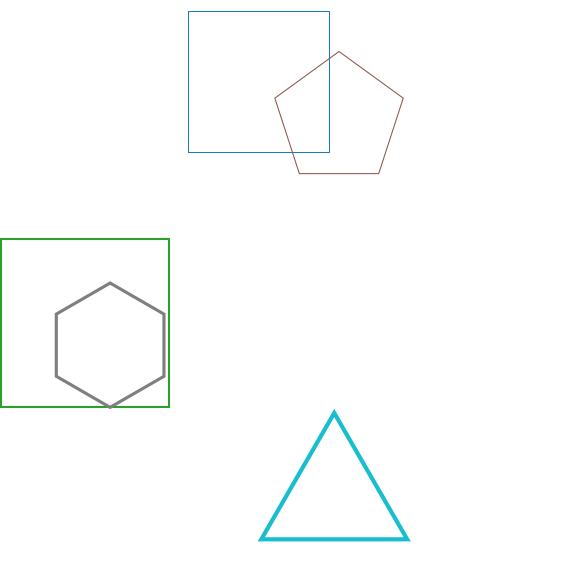[{"shape": "square", "thickness": 0.5, "radius": 0.61, "center": [0.447, 0.858]}, {"shape": "square", "thickness": 1, "radius": 0.73, "center": [0.146, 0.44]}, {"shape": "pentagon", "thickness": 0.5, "radius": 0.58, "center": [0.587, 0.793]}, {"shape": "hexagon", "thickness": 1.5, "radius": 0.54, "center": [0.191, 0.401]}, {"shape": "triangle", "thickness": 2, "radius": 0.73, "center": [0.579, 0.138]}]